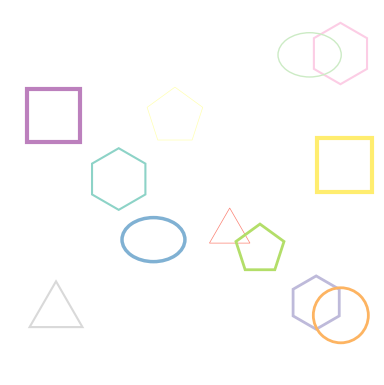[{"shape": "hexagon", "thickness": 1.5, "radius": 0.4, "center": [0.308, 0.535]}, {"shape": "pentagon", "thickness": 0.5, "radius": 0.38, "center": [0.454, 0.698]}, {"shape": "hexagon", "thickness": 2, "radius": 0.35, "center": [0.821, 0.214]}, {"shape": "triangle", "thickness": 0.5, "radius": 0.3, "center": [0.597, 0.399]}, {"shape": "oval", "thickness": 2.5, "radius": 0.41, "center": [0.399, 0.378]}, {"shape": "circle", "thickness": 2, "radius": 0.36, "center": [0.885, 0.181]}, {"shape": "pentagon", "thickness": 2, "radius": 0.33, "center": [0.675, 0.352]}, {"shape": "hexagon", "thickness": 1.5, "radius": 0.4, "center": [0.884, 0.861]}, {"shape": "triangle", "thickness": 1.5, "radius": 0.4, "center": [0.146, 0.19]}, {"shape": "square", "thickness": 3, "radius": 0.34, "center": [0.139, 0.7]}, {"shape": "oval", "thickness": 1, "radius": 0.41, "center": [0.804, 0.858]}, {"shape": "square", "thickness": 3, "radius": 0.36, "center": [0.896, 0.571]}]